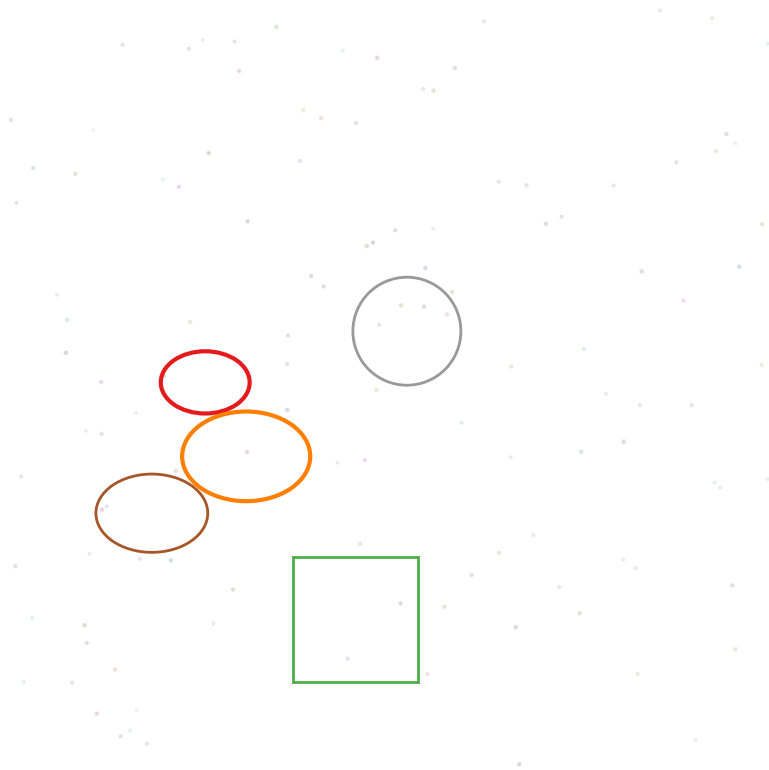[{"shape": "oval", "thickness": 1.5, "radius": 0.29, "center": [0.266, 0.503]}, {"shape": "square", "thickness": 1, "radius": 0.4, "center": [0.462, 0.196]}, {"shape": "oval", "thickness": 1.5, "radius": 0.42, "center": [0.32, 0.407]}, {"shape": "oval", "thickness": 1, "radius": 0.36, "center": [0.197, 0.334]}, {"shape": "circle", "thickness": 1, "radius": 0.35, "center": [0.528, 0.57]}]